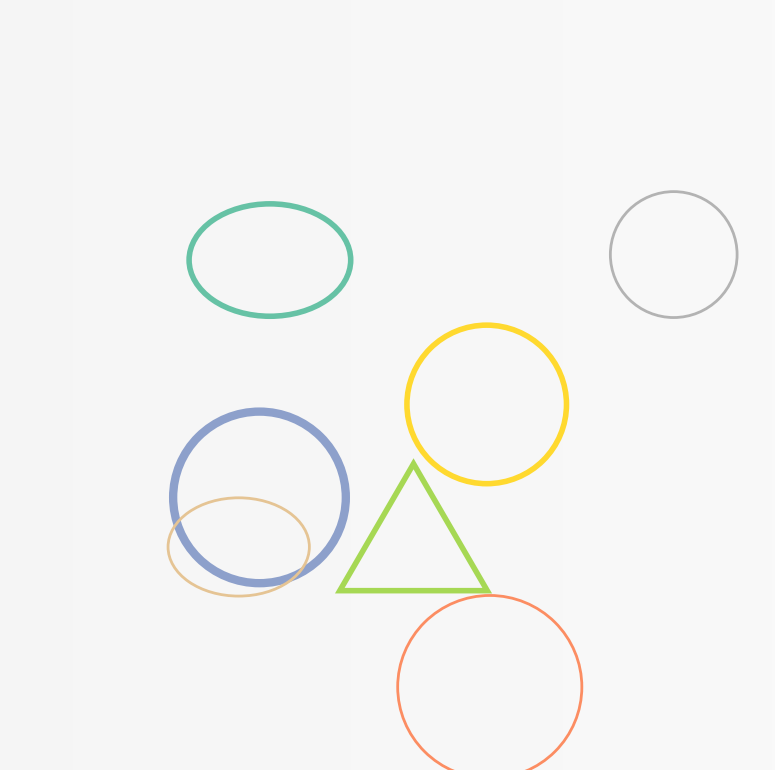[{"shape": "oval", "thickness": 2, "radius": 0.52, "center": [0.348, 0.662]}, {"shape": "circle", "thickness": 1, "radius": 0.59, "center": [0.632, 0.108]}, {"shape": "circle", "thickness": 3, "radius": 0.56, "center": [0.335, 0.354]}, {"shape": "triangle", "thickness": 2, "radius": 0.55, "center": [0.534, 0.288]}, {"shape": "circle", "thickness": 2, "radius": 0.51, "center": [0.628, 0.475]}, {"shape": "oval", "thickness": 1, "radius": 0.46, "center": [0.308, 0.29]}, {"shape": "circle", "thickness": 1, "radius": 0.41, "center": [0.869, 0.669]}]